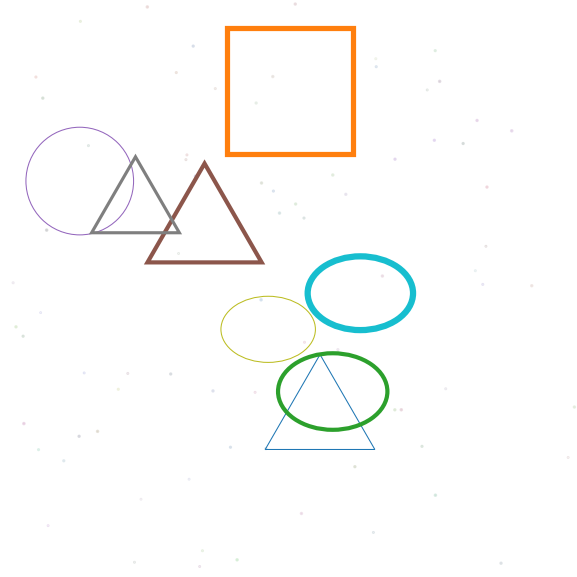[{"shape": "triangle", "thickness": 0.5, "radius": 0.55, "center": [0.554, 0.276]}, {"shape": "square", "thickness": 2.5, "radius": 0.55, "center": [0.503, 0.842]}, {"shape": "oval", "thickness": 2, "radius": 0.47, "center": [0.576, 0.321]}, {"shape": "circle", "thickness": 0.5, "radius": 0.47, "center": [0.138, 0.686]}, {"shape": "triangle", "thickness": 2, "radius": 0.57, "center": [0.354, 0.602]}, {"shape": "triangle", "thickness": 1.5, "radius": 0.44, "center": [0.235, 0.64]}, {"shape": "oval", "thickness": 0.5, "radius": 0.41, "center": [0.464, 0.429]}, {"shape": "oval", "thickness": 3, "radius": 0.46, "center": [0.624, 0.491]}]